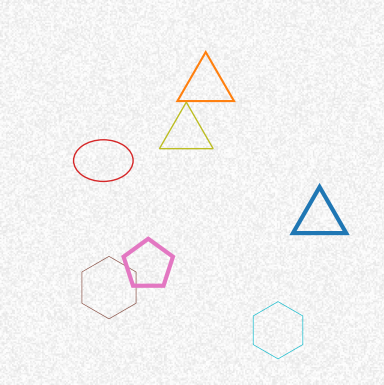[{"shape": "triangle", "thickness": 3, "radius": 0.4, "center": [0.83, 0.434]}, {"shape": "triangle", "thickness": 1.5, "radius": 0.42, "center": [0.534, 0.78]}, {"shape": "oval", "thickness": 1, "radius": 0.39, "center": [0.268, 0.583]}, {"shape": "hexagon", "thickness": 0.5, "radius": 0.41, "center": [0.283, 0.253]}, {"shape": "pentagon", "thickness": 3, "radius": 0.34, "center": [0.385, 0.312]}, {"shape": "triangle", "thickness": 1, "radius": 0.4, "center": [0.484, 0.654]}, {"shape": "hexagon", "thickness": 0.5, "radius": 0.37, "center": [0.722, 0.142]}]